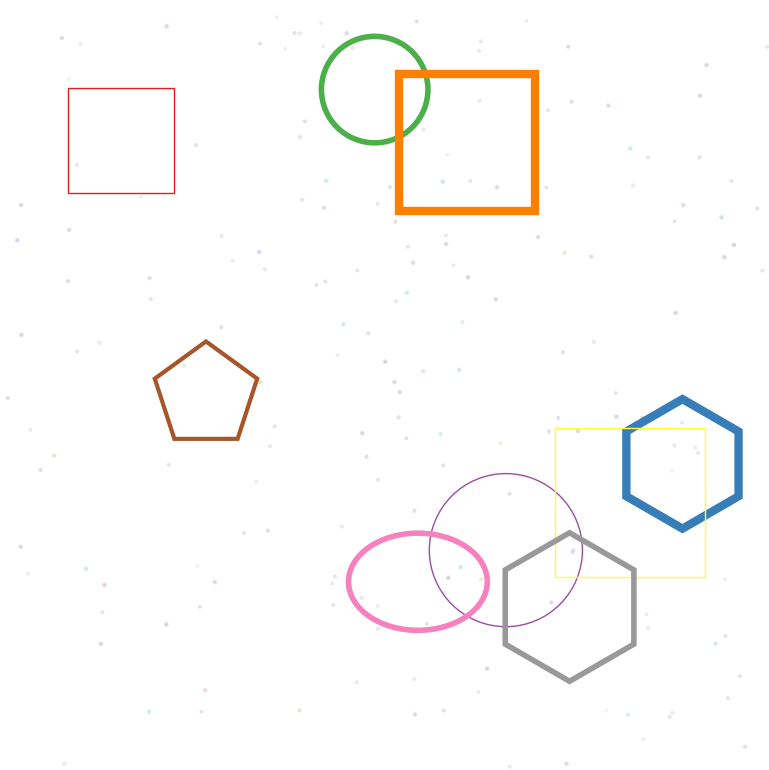[{"shape": "square", "thickness": 0.5, "radius": 0.34, "center": [0.157, 0.818]}, {"shape": "hexagon", "thickness": 3, "radius": 0.42, "center": [0.886, 0.398]}, {"shape": "circle", "thickness": 2, "radius": 0.35, "center": [0.487, 0.884]}, {"shape": "circle", "thickness": 0.5, "radius": 0.5, "center": [0.657, 0.286]}, {"shape": "square", "thickness": 3, "radius": 0.44, "center": [0.606, 0.815]}, {"shape": "square", "thickness": 0.5, "radius": 0.49, "center": [0.818, 0.347]}, {"shape": "pentagon", "thickness": 1.5, "radius": 0.35, "center": [0.268, 0.487]}, {"shape": "oval", "thickness": 2, "radius": 0.45, "center": [0.543, 0.244]}, {"shape": "hexagon", "thickness": 2, "radius": 0.48, "center": [0.74, 0.212]}]